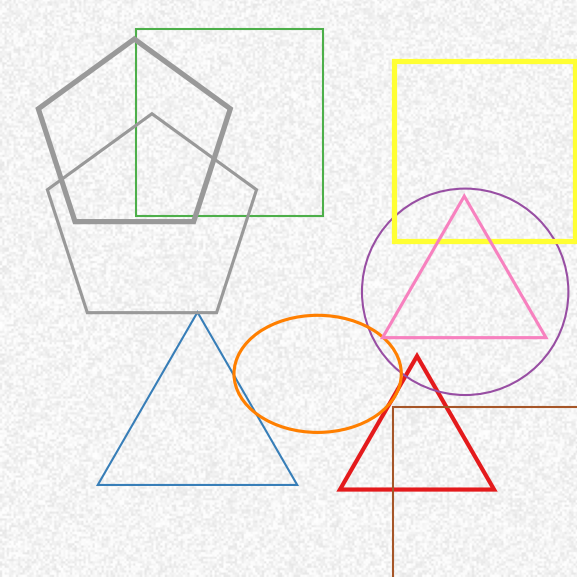[{"shape": "triangle", "thickness": 2, "radius": 0.77, "center": [0.722, 0.228]}, {"shape": "triangle", "thickness": 1, "radius": 1.0, "center": [0.342, 0.259]}, {"shape": "square", "thickness": 1, "radius": 0.81, "center": [0.398, 0.787]}, {"shape": "circle", "thickness": 1, "radius": 0.89, "center": [0.805, 0.494]}, {"shape": "oval", "thickness": 1.5, "radius": 0.72, "center": [0.55, 0.352]}, {"shape": "square", "thickness": 2.5, "radius": 0.78, "center": [0.839, 0.737]}, {"shape": "square", "thickness": 1, "radius": 0.89, "center": [0.858, 0.116]}, {"shape": "triangle", "thickness": 1.5, "radius": 0.82, "center": [0.804, 0.496]}, {"shape": "pentagon", "thickness": 1.5, "radius": 0.95, "center": [0.263, 0.612]}, {"shape": "pentagon", "thickness": 2.5, "radius": 0.87, "center": [0.233, 0.757]}]